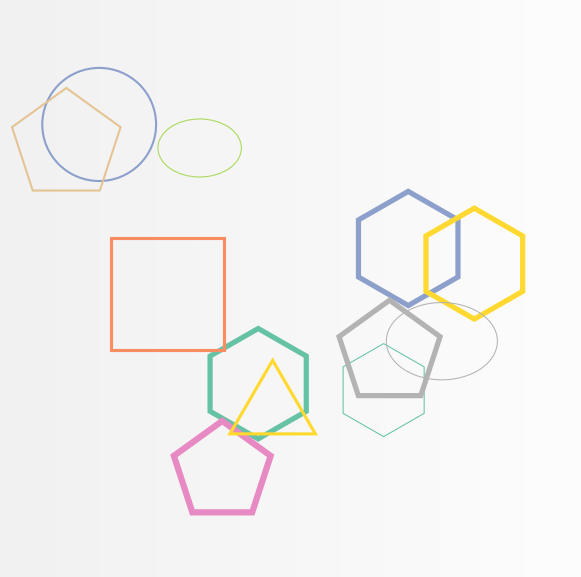[{"shape": "hexagon", "thickness": 2.5, "radius": 0.48, "center": [0.444, 0.335]}, {"shape": "hexagon", "thickness": 0.5, "radius": 0.4, "center": [0.66, 0.324]}, {"shape": "square", "thickness": 1.5, "radius": 0.49, "center": [0.288, 0.491]}, {"shape": "hexagon", "thickness": 2.5, "radius": 0.49, "center": [0.702, 0.569]}, {"shape": "circle", "thickness": 1, "radius": 0.49, "center": [0.171, 0.784]}, {"shape": "pentagon", "thickness": 3, "radius": 0.44, "center": [0.382, 0.183]}, {"shape": "oval", "thickness": 0.5, "radius": 0.36, "center": [0.343, 0.743]}, {"shape": "hexagon", "thickness": 2.5, "radius": 0.48, "center": [0.816, 0.543]}, {"shape": "triangle", "thickness": 1.5, "radius": 0.42, "center": [0.469, 0.29]}, {"shape": "pentagon", "thickness": 1, "radius": 0.49, "center": [0.114, 0.749]}, {"shape": "pentagon", "thickness": 2.5, "radius": 0.46, "center": [0.67, 0.388]}, {"shape": "oval", "thickness": 0.5, "radius": 0.48, "center": [0.76, 0.408]}]